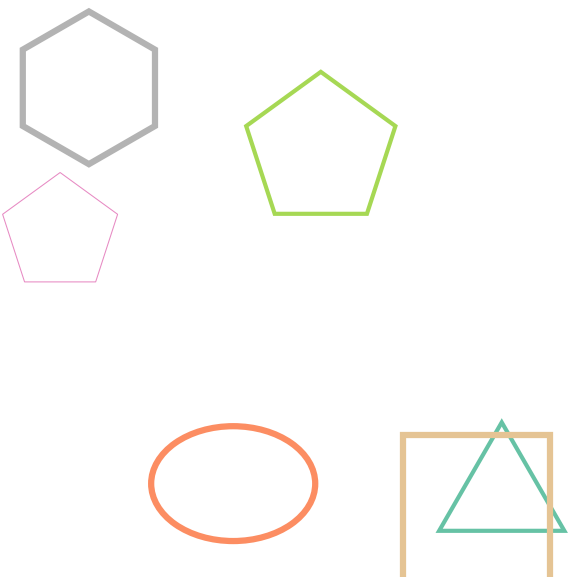[{"shape": "triangle", "thickness": 2, "radius": 0.63, "center": [0.869, 0.143]}, {"shape": "oval", "thickness": 3, "radius": 0.71, "center": [0.404, 0.162]}, {"shape": "pentagon", "thickness": 0.5, "radius": 0.52, "center": [0.104, 0.596]}, {"shape": "pentagon", "thickness": 2, "radius": 0.68, "center": [0.556, 0.739]}, {"shape": "square", "thickness": 3, "radius": 0.64, "center": [0.825, 0.119]}, {"shape": "hexagon", "thickness": 3, "radius": 0.66, "center": [0.154, 0.847]}]